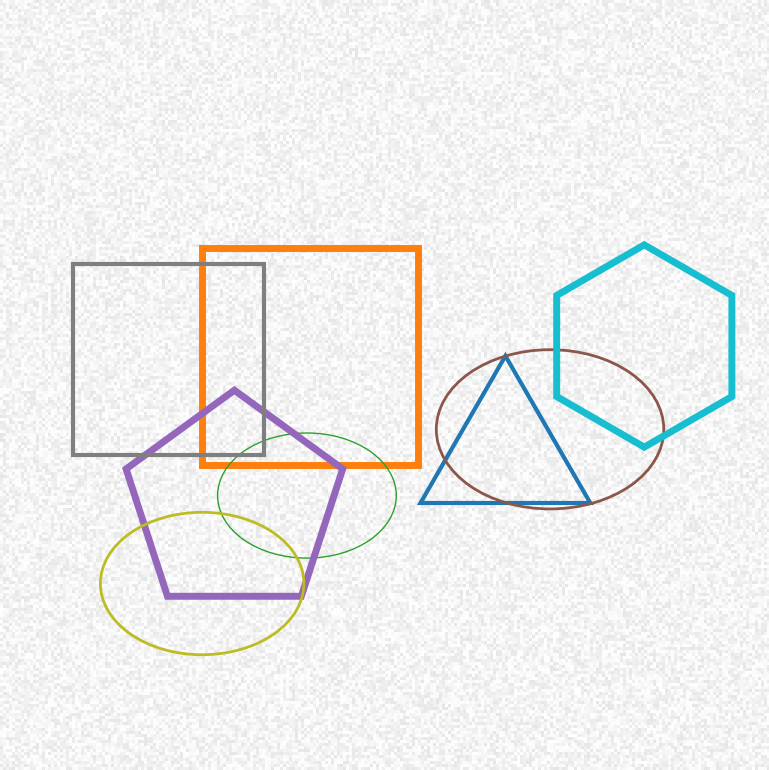[{"shape": "triangle", "thickness": 1.5, "radius": 0.64, "center": [0.656, 0.41]}, {"shape": "square", "thickness": 2.5, "radius": 0.7, "center": [0.403, 0.537]}, {"shape": "oval", "thickness": 0.5, "radius": 0.58, "center": [0.399, 0.356]}, {"shape": "pentagon", "thickness": 2.5, "radius": 0.74, "center": [0.304, 0.345]}, {"shape": "oval", "thickness": 1, "radius": 0.74, "center": [0.714, 0.442]}, {"shape": "square", "thickness": 1.5, "radius": 0.62, "center": [0.219, 0.534]}, {"shape": "oval", "thickness": 1, "radius": 0.66, "center": [0.263, 0.242]}, {"shape": "hexagon", "thickness": 2.5, "radius": 0.66, "center": [0.837, 0.551]}]